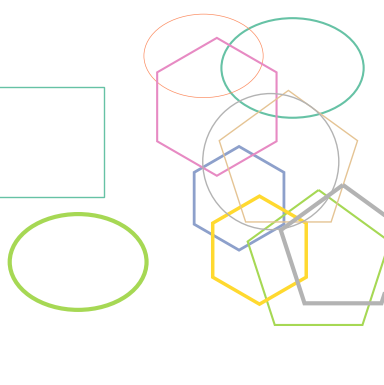[{"shape": "oval", "thickness": 1.5, "radius": 0.92, "center": [0.76, 0.823]}, {"shape": "square", "thickness": 1, "radius": 0.71, "center": [0.128, 0.631]}, {"shape": "oval", "thickness": 0.5, "radius": 0.77, "center": [0.529, 0.855]}, {"shape": "hexagon", "thickness": 2, "radius": 0.67, "center": [0.621, 0.485]}, {"shape": "hexagon", "thickness": 1.5, "radius": 0.9, "center": [0.563, 0.723]}, {"shape": "oval", "thickness": 3, "radius": 0.89, "center": [0.203, 0.32]}, {"shape": "pentagon", "thickness": 1.5, "radius": 0.97, "center": [0.828, 0.313]}, {"shape": "hexagon", "thickness": 2.5, "radius": 0.7, "center": [0.674, 0.35]}, {"shape": "pentagon", "thickness": 1, "radius": 0.94, "center": [0.749, 0.576]}, {"shape": "circle", "thickness": 1, "radius": 0.88, "center": [0.703, 0.58]}, {"shape": "pentagon", "thickness": 3, "radius": 0.85, "center": [0.891, 0.35]}]